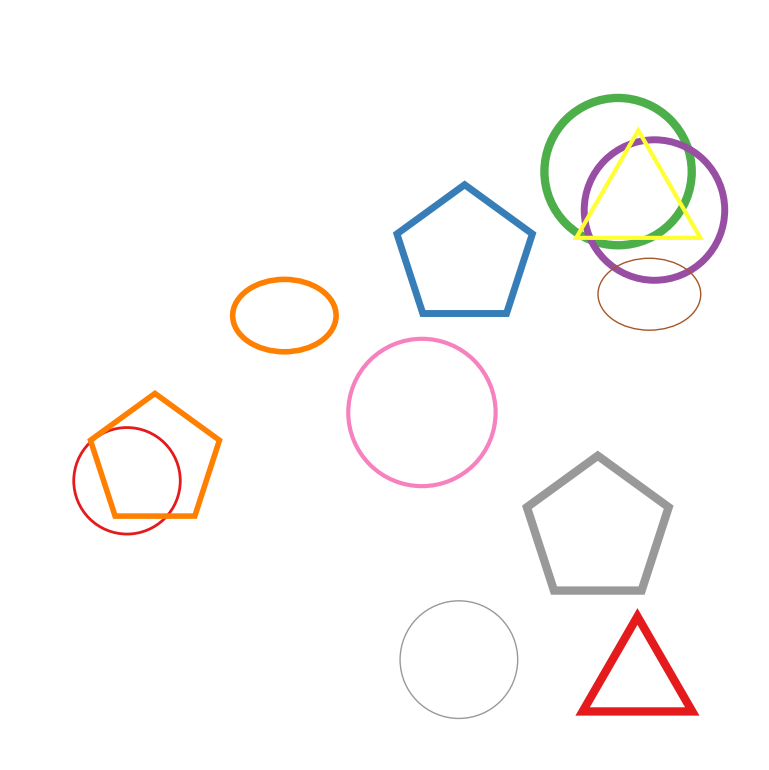[{"shape": "triangle", "thickness": 3, "radius": 0.41, "center": [0.828, 0.117]}, {"shape": "circle", "thickness": 1, "radius": 0.35, "center": [0.165, 0.376]}, {"shape": "pentagon", "thickness": 2.5, "radius": 0.46, "center": [0.603, 0.668]}, {"shape": "circle", "thickness": 3, "radius": 0.48, "center": [0.803, 0.777]}, {"shape": "circle", "thickness": 2.5, "radius": 0.46, "center": [0.85, 0.727]}, {"shape": "oval", "thickness": 2, "radius": 0.34, "center": [0.369, 0.59]}, {"shape": "pentagon", "thickness": 2, "radius": 0.44, "center": [0.201, 0.401]}, {"shape": "triangle", "thickness": 1.5, "radius": 0.47, "center": [0.829, 0.738]}, {"shape": "oval", "thickness": 0.5, "radius": 0.33, "center": [0.843, 0.618]}, {"shape": "circle", "thickness": 1.5, "radius": 0.48, "center": [0.548, 0.464]}, {"shape": "pentagon", "thickness": 3, "radius": 0.48, "center": [0.776, 0.311]}, {"shape": "circle", "thickness": 0.5, "radius": 0.38, "center": [0.596, 0.143]}]